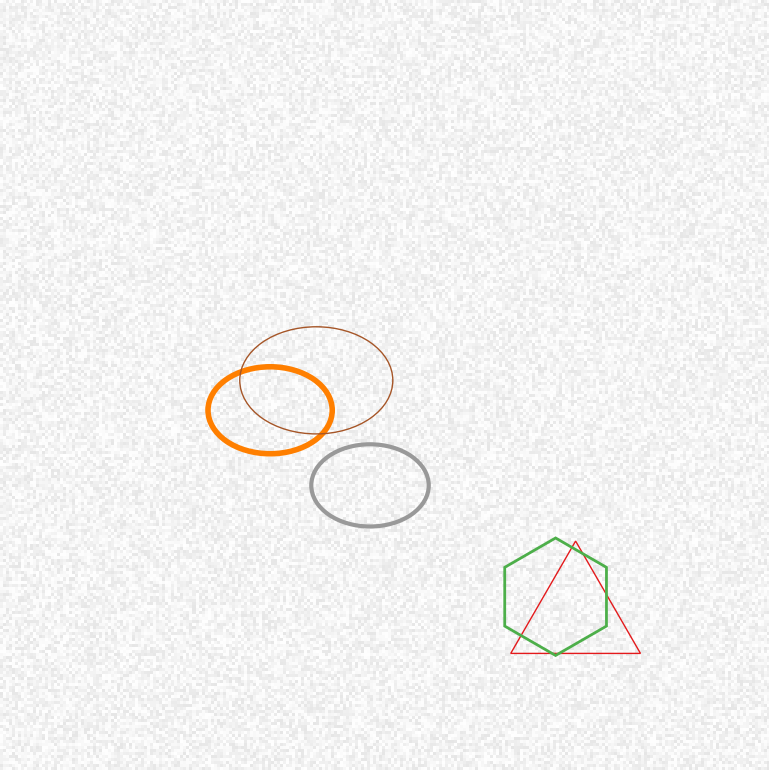[{"shape": "triangle", "thickness": 0.5, "radius": 0.49, "center": [0.748, 0.2]}, {"shape": "hexagon", "thickness": 1, "radius": 0.38, "center": [0.722, 0.225]}, {"shape": "oval", "thickness": 2, "radius": 0.4, "center": [0.351, 0.467]}, {"shape": "oval", "thickness": 0.5, "radius": 0.5, "center": [0.411, 0.506]}, {"shape": "oval", "thickness": 1.5, "radius": 0.38, "center": [0.481, 0.37]}]